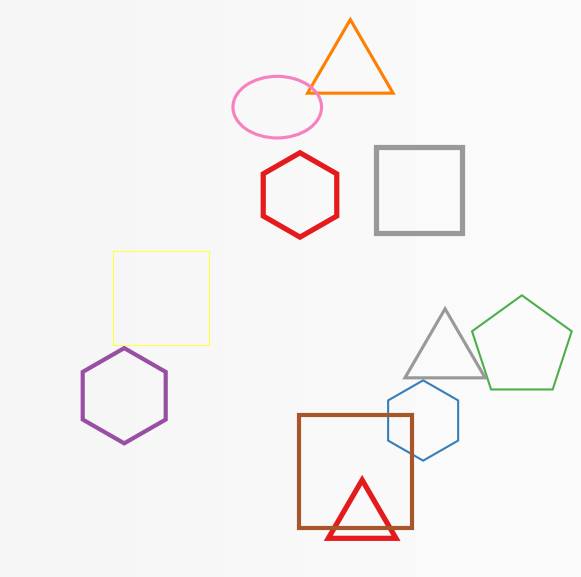[{"shape": "triangle", "thickness": 2.5, "radius": 0.34, "center": [0.623, 0.101]}, {"shape": "hexagon", "thickness": 2.5, "radius": 0.37, "center": [0.516, 0.662]}, {"shape": "hexagon", "thickness": 1, "radius": 0.35, "center": [0.728, 0.271]}, {"shape": "pentagon", "thickness": 1, "radius": 0.45, "center": [0.898, 0.398]}, {"shape": "hexagon", "thickness": 2, "radius": 0.41, "center": [0.214, 0.314]}, {"shape": "triangle", "thickness": 1.5, "radius": 0.42, "center": [0.603, 0.88]}, {"shape": "square", "thickness": 0.5, "radius": 0.41, "center": [0.277, 0.483]}, {"shape": "square", "thickness": 2, "radius": 0.49, "center": [0.612, 0.182]}, {"shape": "oval", "thickness": 1.5, "radius": 0.38, "center": [0.477, 0.814]}, {"shape": "triangle", "thickness": 1.5, "radius": 0.4, "center": [0.766, 0.385]}, {"shape": "square", "thickness": 2.5, "radius": 0.37, "center": [0.721, 0.67]}]